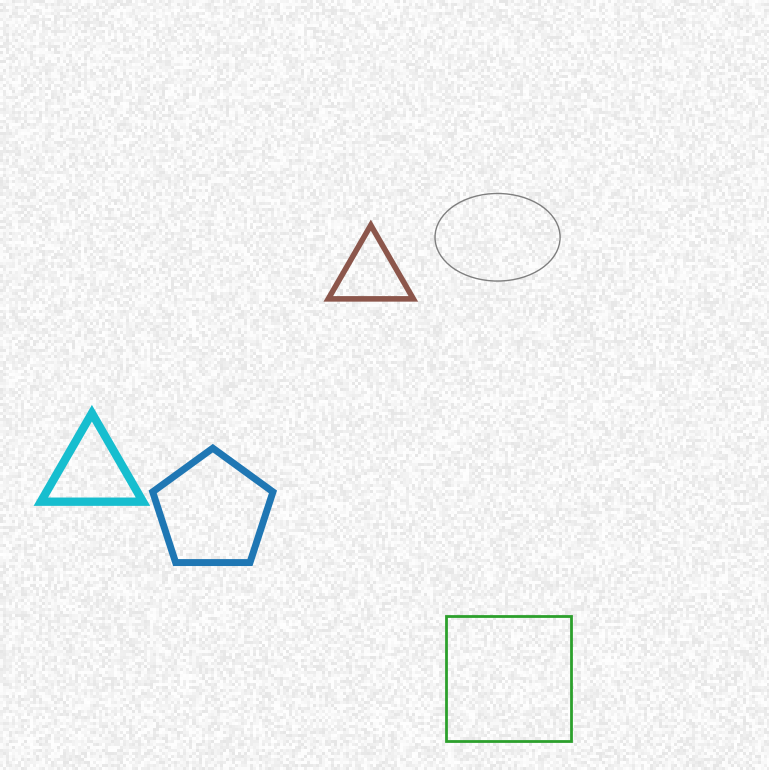[{"shape": "pentagon", "thickness": 2.5, "radius": 0.41, "center": [0.276, 0.336]}, {"shape": "square", "thickness": 1, "radius": 0.4, "center": [0.66, 0.119]}, {"shape": "triangle", "thickness": 2, "radius": 0.32, "center": [0.482, 0.644]}, {"shape": "oval", "thickness": 0.5, "radius": 0.41, "center": [0.646, 0.692]}, {"shape": "triangle", "thickness": 3, "radius": 0.38, "center": [0.119, 0.387]}]